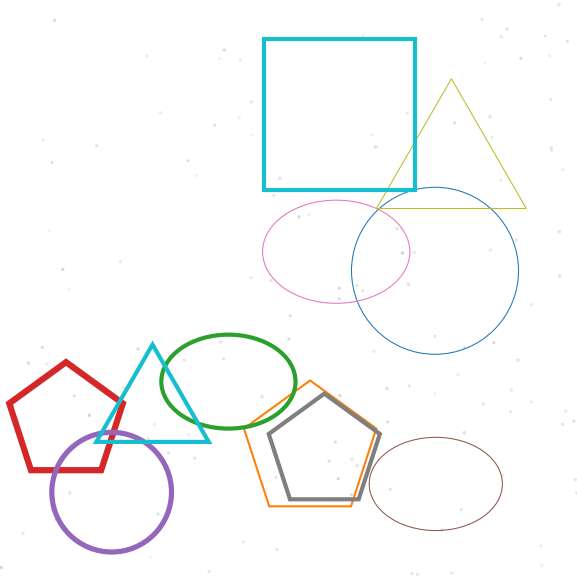[{"shape": "circle", "thickness": 0.5, "radius": 0.72, "center": [0.753, 0.53]}, {"shape": "pentagon", "thickness": 1, "radius": 0.6, "center": [0.537, 0.22]}, {"shape": "oval", "thickness": 2, "radius": 0.58, "center": [0.396, 0.338]}, {"shape": "pentagon", "thickness": 3, "radius": 0.52, "center": [0.114, 0.269]}, {"shape": "circle", "thickness": 2.5, "radius": 0.52, "center": [0.193, 0.147]}, {"shape": "oval", "thickness": 0.5, "radius": 0.58, "center": [0.755, 0.161]}, {"shape": "oval", "thickness": 0.5, "radius": 0.64, "center": [0.582, 0.563]}, {"shape": "pentagon", "thickness": 2, "radius": 0.51, "center": [0.562, 0.216]}, {"shape": "triangle", "thickness": 0.5, "radius": 0.75, "center": [0.782, 0.713]}, {"shape": "triangle", "thickness": 2, "radius": 0.56, "center": [0.264, 0.29]}, {"shape": "square", "thickness": 2, "radius": 0.65, "center": [0.588, 0.8]}]